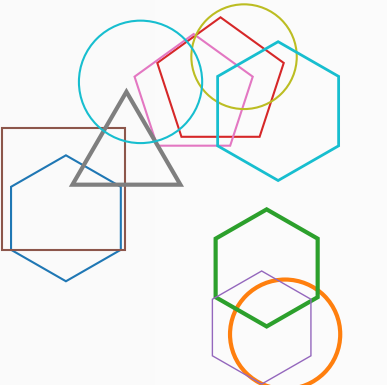[{"shape": "hexagon", "thickness": 1.5, "radius": 0.82, "center": [0.17, 0.433]}, {"shape": "circle", "thickness": 3, "radius": 0.71, "center": [0.736, 0.132]}, {"shape": "hexagon", "thickness": 3, "radius": 0.76, "center": [0.688, 0.304]}, {"shape": "pentagon", "thickness": 1.5, "radius": 0.86, "center": [0.569, 0.783]}, {"shape": "hexagon", "thickness": 1, "radius": 0.73, "center": [0.675, 0.149]}, {"shape": "square", "thickness": 1.5, "radius": 0.79, "center": [0.165, 0.51]}, {"shape": "pentagon", "thickness": 1.5, "radius": 0.8, "center": [0.5, 0.751]}, {"shape": "triangle", "thickness": 3, "radius": 0.8, "center": [0.326, 0.601]}, {"shape": "circle", "thickness": 1.5, "radius": 0.68, "center": [0.63, 0.853]}, {"shape": "circle", "thickness": 1.5, "radius": 0.8, "center": [0.363, 0.787]}, {"shape": "hexagon", "thickness": 2, "radius": 0.9, "center": [0.718, 0.711]}]